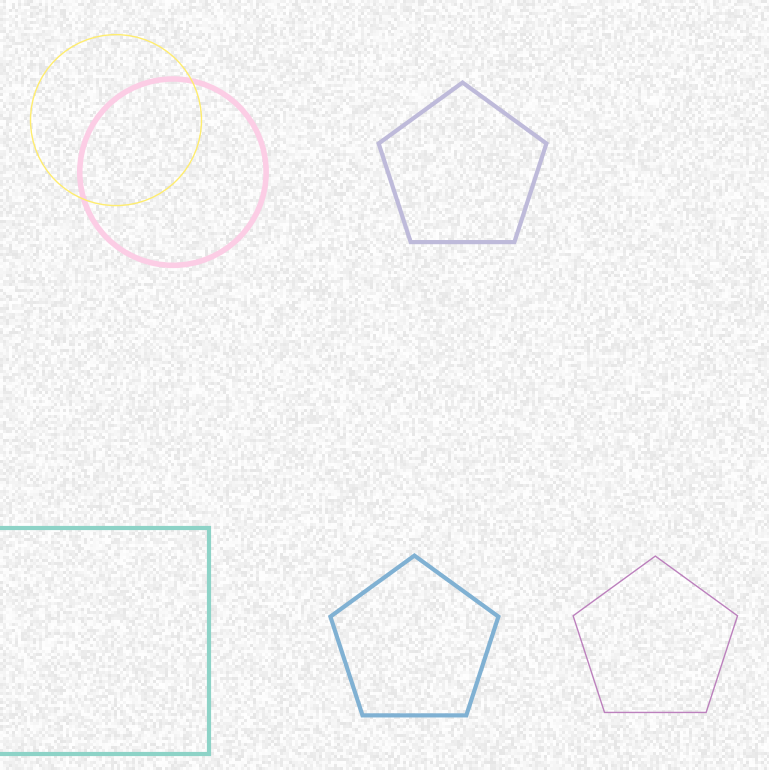[{"shape": "square", "thickness": 1.5, "radius": 0.73, "center": [0.125, 0.167]}, {"shape": "pentagon", "thickness": 1.5, "radius": 0.57, "center": [0.601, 0.778]}, {"shape": "pentagon", "thickness": 1.5, "radius": 0.57, "center": [0.538, 0.164]}, {"shape": "circle", "thickness": 2, "radius": 0.61, "center": [0.225, 0.776]}, {"shape": "pentagon", "thickness": 0.5, "radius": 0.56, "center": [0.851, 0.166]}, {"shape": "circle", "thickness": 0.5, "radius": 0.56, "center": [0.151, 0.844]}]